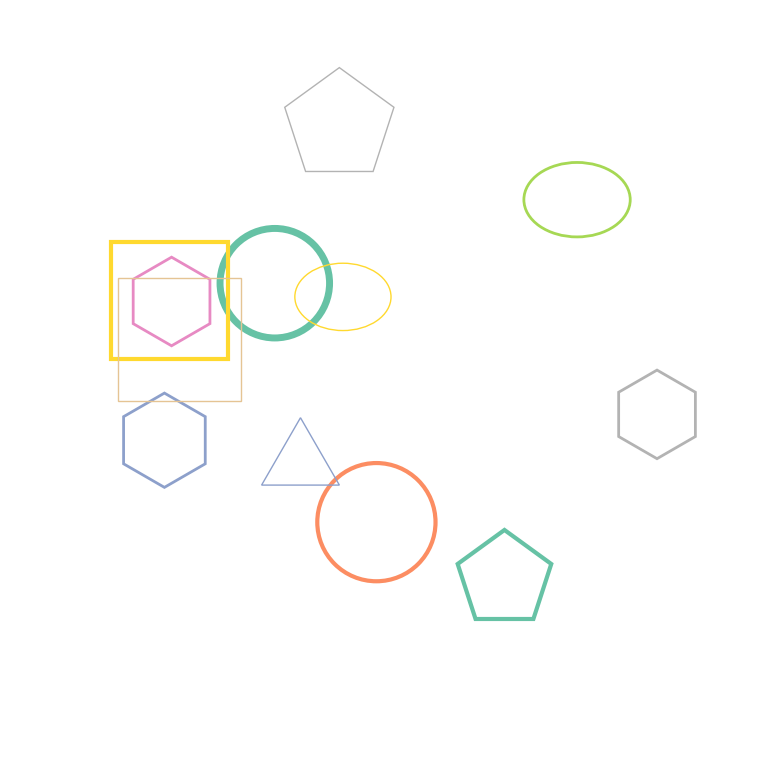[{"shape": "circle", "thickness": 2.5, "radius": 0.36, "center": [0.357, 0.632]}, {"shape": "pentagon", "thickness": 1.5, "radius": 0.32, "center": [0.655, 0.248]}, {"shape": "circle", "thickness": 1.5, "radius": 0.38, "center": [0.489, 0.322]}, {"shape": "triangle", "thickness": 0.5, "radius": 0.29, "center": [0.39, 0.399]}, {"shape": "hexagon", "thickness": 1, "radius": 0.31, "center": [0.214, 0.428]}, {"shape": "hexagon", "thickness": 1, "radius": 0.29, "center": [0.223, 0.608]}, {"shape": "oval", "thickness": 1, "radius": 0.35, "center": [0.749, 0.741]}, {"shape": "oval", "thickness": 0.5, "radius": 0.31, "center": [0.445, 0.614]}, {"shape": "square", "thickness": 1.5, "radius": 0.38, "center": [0.22, 0.61]}, {"shape": "square", "thickness": 0.5, "radius": 0.4, "center": [0.233, 0.559]}, {"shape": "pentagon", "thickness": 0.5, "radius": 0.37, "center": [0.441, 0.838]}, {"shape": "hexagon", "thickness": 1, "radius": 0.29, "center": [0.853, 0.462]}]